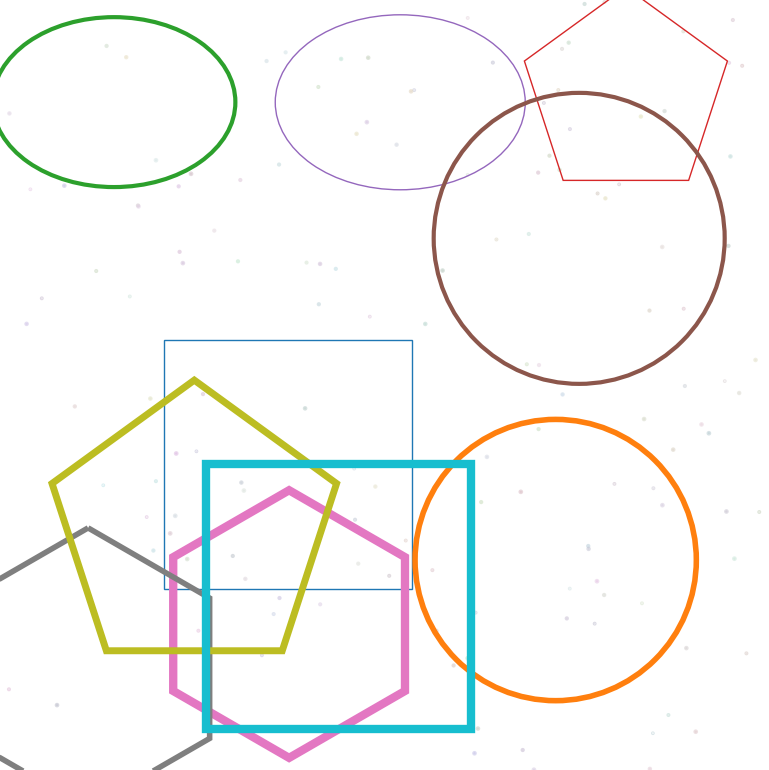[{"shape": "square", "thickness": 0.5, "radius": 0.81, "center": [0.374, 0.397]}, {"shape": "circle", "thickness": 2, "radius": 0.91, "center": [0.722, 0.273]}, {"shape": "oval", "thickness": 1.5, "radius": 0.79, "center": [0.148, 0.867]}, {"shape": "pentagon", "thickness": 0.5, "radius": 0.69, "center": [0.813, 0.878]}, {"shape": "oval", "thickness": 0.5, "radius": 0.81, "center": [0.52, 0.867]}, {"shape": "circle", "thickness": 1.5, "radius": 0.94, "center": [0.752, 0.69]}, {"shape": "hexagon", "thickness": 3, "radius": 0.87, "center": [0.375, 0.19]}, {"shape": "hexagon", "thickness": 2, "radius": 0.91, "center": [0.114, 0.132]}, {"shape": "pentagon", "thickness": 2.5, "radius": 0.97, "center": [0.252, 0.312]}, {"shape": "square", "thickness": 3, "radius": 0.86, "center": [0.44, 0.226]}]